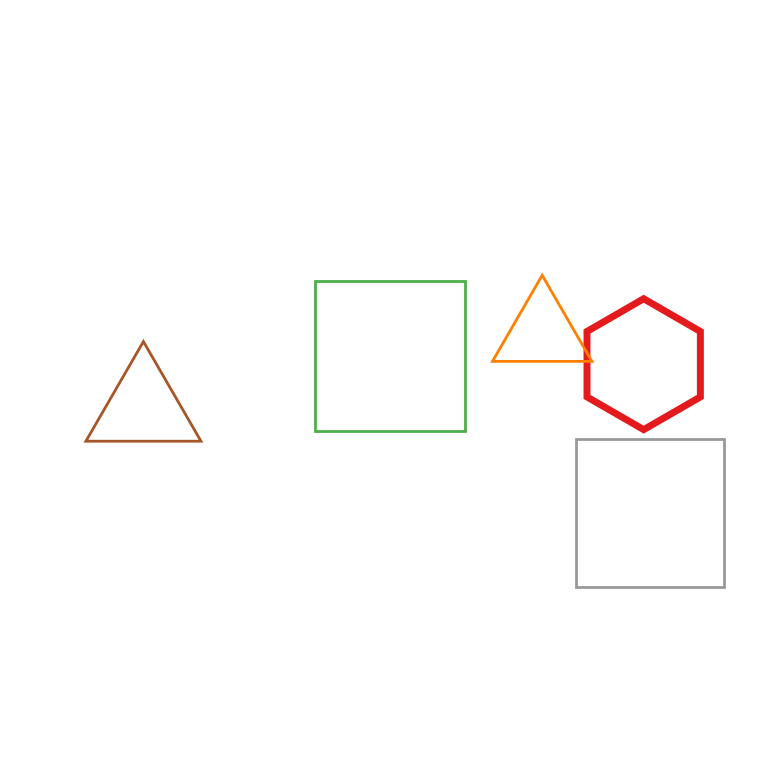[{"shape": "hexagon", "thickness": 2.5, "radius": 0.43, "center": [0.836, 0.527]}, {"shape": "square", "thickness": 1, "radius": 0.49, "center": [0.506, 0.538]}, {"shape": "triangle", "thickness": 1, "radius": 0.37, "center": [0.704, 0.568]}, {"shape": "triangle", "thickness": 1, "radius": 0.43, "center": [0.186, 0.47]}, {"shape": "square", "thickness": 1, "radius": 0.48, "center": [0.844, 0.334]}]